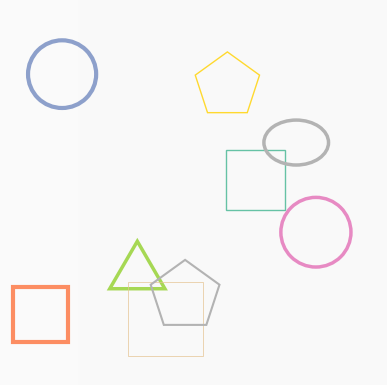[{"shape": "square", "thickness": 1, "radius": 0.39, "center": [0.66, 0.533]}, {"shape": "square", "thickness": 3, "radius": 0.36, "center": [0.104, 0.183]}, {"shape": "circle", "thickness": 3, "radius": 0.44, "center": [0.16, 0.807]}, {"shape": "circle", "thickness": 2.5, "radius": 0.45, "center": [0.815, 0.397]}, {"shape": "triangle", "thickness": 2.5, "radius": 0.41, "center": [0.354, 0.291]}, {"shape": "pentagon", "thickness": 1, "radius": 0.44, "center": [0.587, 0.778]}, {"shape": "square", "thickness": 0.5, "radius": 0.48, "center": [0.428, 0.172]}, {"shape": "oval", "thickness": 2.5, "radius": 0.42, "center": [0.764, 0.63]}, {"shape": "pentagon", "thickness": 1.5, "radius": 0.47, "center": [0.478, 0.232]}]